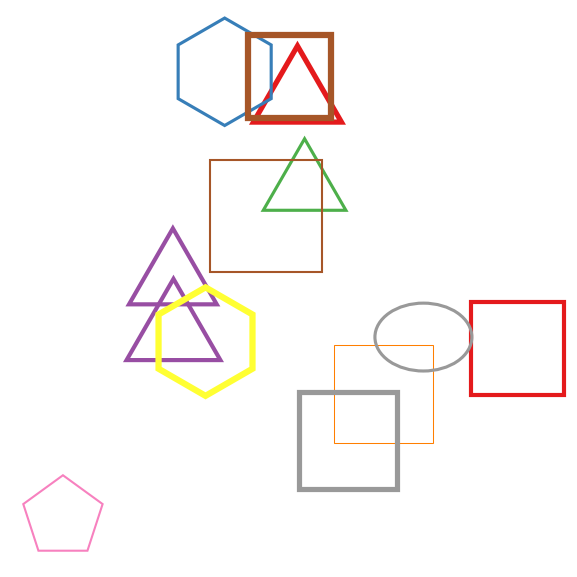[{"shape": "square", "thickness": 2, "radius": 0.4, "center": [0.897, 0.396]}, {"shape": "triangle", "thickness": 2.5, "radius": 0.44, "center": [0.515, 0.832]}, {"shape": "hexagon", "thickness": 1.5, "radius": 0.47, "center": [0.389, 0.875]}, {"shape": "triangle", "thickness": 1.5, "radius": 0.41, "center": [0.527, 0.676]}, {"shape": "triangle", "thickness": 2, "radius": 0.44, "center": [0.299, 0.516]}, {"shape": "triangle", "thickness": 2, "radius": 0.47, "center": [0.3, 0.422]}, {"shape": "square", "thickness": 0.5, "radius": 0.43, "center": [0.664, 0.317]}, {"shape": "hexagon", "thickness": 3, "radius": 0.47, "center": [0.356, 0.408]}, {"shape": "square", "thickness": 1, "radius": 0.49, "center": [0.461, 0.624]}, {"shape": "square", "thickness": 3, "radius": 0.36, "center": [0.502, 0.867]}, {"shape": "pentagon", "thickness": 1, "radius": 0.36, "center": [0.109, 0.104]}, {"shape": "oval", "thickness": 1.5, "radius": 0.42, "center": [0.733, 0.415]}, {"shape": "square", "thickness": 2.5, "radius": 0.42, "center": [0.602, 0.236]}]